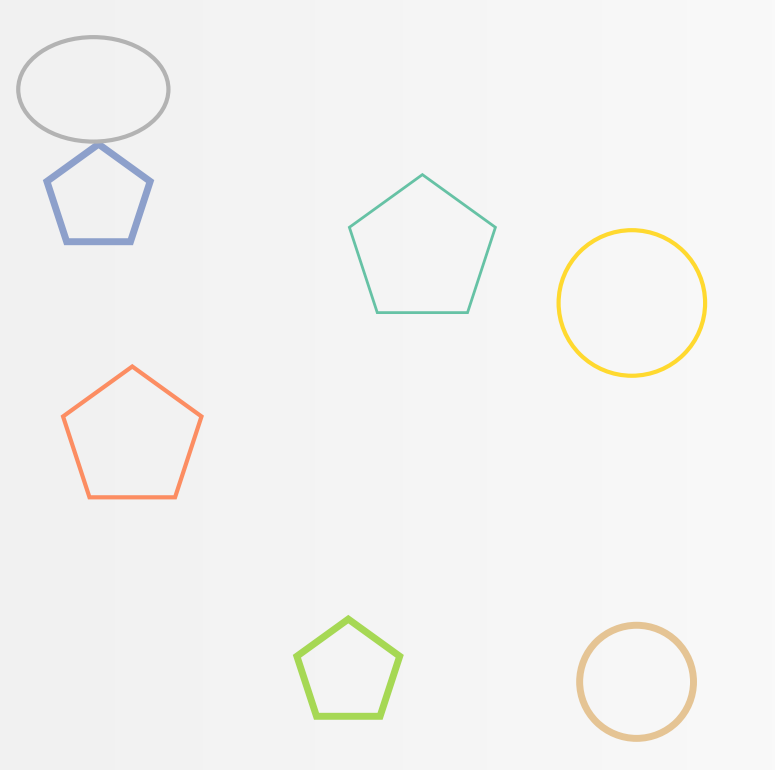[{"shape": "pentagon", "thickness": 1, "radius": 0.5, "center": [0.545, 0.674]}, {"shape": "pentagon", "thickness": 1.5, "radius": 0.47, "center": [0.171, 0.43]}, {"shape": "pentagon", "thickness": 2.5, "radius": 0.35, "center": [0.127, 0.743]}, {"shape": "pentagon", "thickness": 2.5, "radius": 0.35, "center": [0.449, 0.126]}, {"shape": "circle", "thickness": 1.5, "radius": 0.47, "center": [0.815, 0.607]}, {"shape": "circle", "thickness": 2.5, "radius": 0.37, "center": [0.821, 0.115]}, {"shape": "oval", "thickness": 1.5, "radius": 0.48, "center": [0.12, 0.884]}]